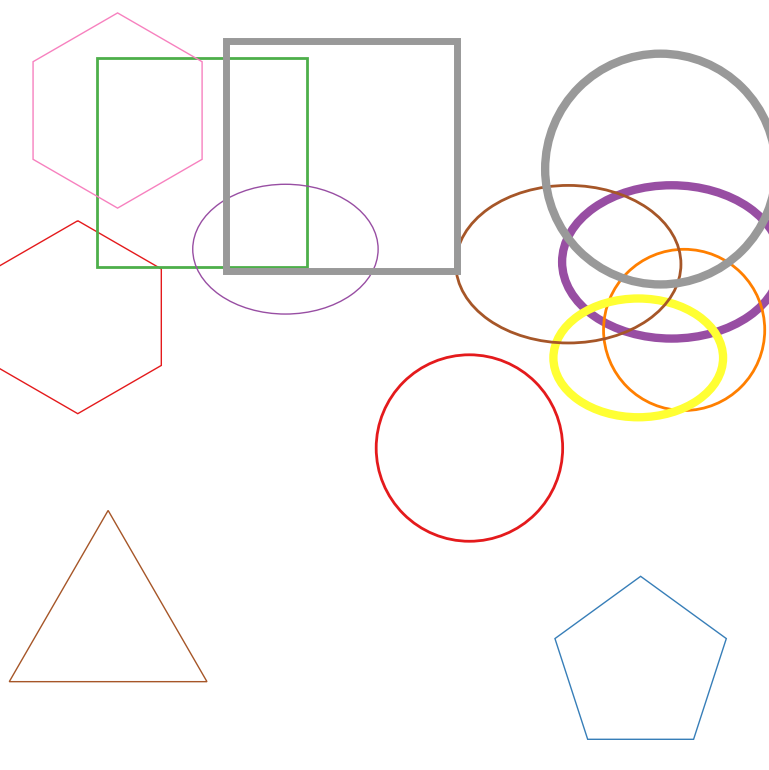[{"shape": "circle", "thickness": 1, "radius": 0.61, "center": [0.61, 0.418]}, {"shape": "hexagon", "thickness": 0.5, "radius": 0.63, "center": [0.101, 0.588]}, {"shape": "pentagon", "thickness": 0.5, "radius": 0.58, "center": [0.832, 0.135]}, {"shape": "square", "thickness": 1, "radius": 0.68, "center": [0.262, 0.789]}, {"shape": "oval", "thickness": 3, "radius": 0.71, "center": [0.872, 0.66]}, {"shape": "oval", "thickness": 0.5, "radius": 0.6, "center": [0.371, 0.676]}, {"shape": "circle", "thickness": 1, "radius": 0.52, "center": [0.888, 0.572]}, {"shape": "oval", "thickness": 3, "radius": 0.55, "center": [0.829, 0.535]}, {"shape": "triangle", "thickness": 0.5, "radius": 0.74, "center": [0.14, 0.189]}, {"shape": "oval", "thickness": 1, "radius": 0.73, "center": [0.738, 0.657]}, {"shape": "hexagon", "thickness": 0.5, "radius": 0.63, "center": [0.153, 0.856]}, {"shape": "circle", "thickness": 3, "radius": 0.75, "center": [0.858, 0.78]}, {"shape": "square", "thickness": 2.5, "radius": 0.75, "center": [0.443, 0.797]}]